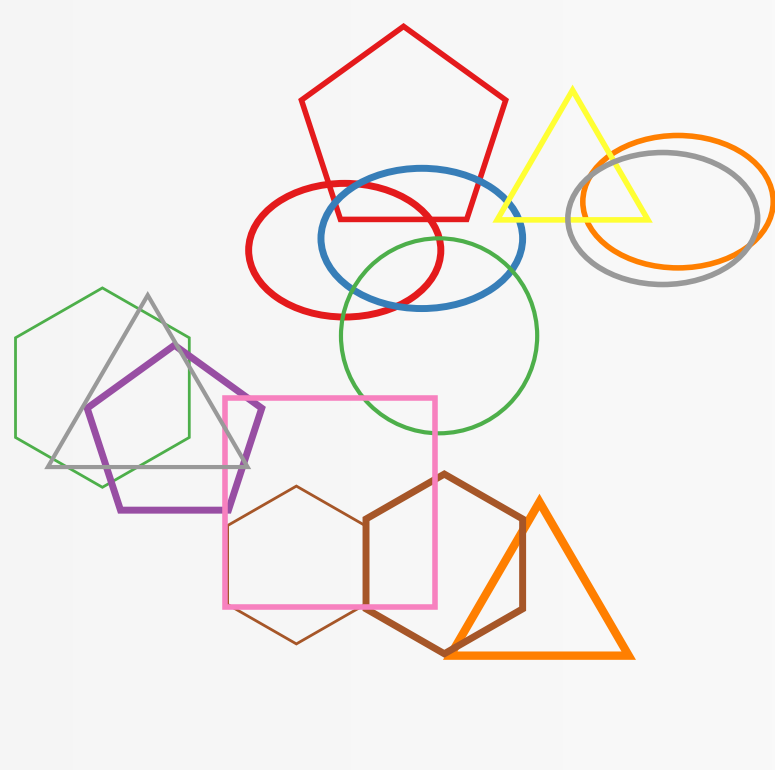[{"shape": "pentagon", "thickness": 2, "radius": 0.69, "center": [0.521, 0.827]}, {"shape": "oval", "thickness": 2.5, "radius": 0.62, "center": [0.445, 0.675]}, {"shape": "oval", "thickness": 2.5, "radius": 0.65, "center": [0.544, 0.69]}, {"shape": "hexagon", "thickness": 1, "radius": 0.65, "center": [0.132, 0.497]}, {"shape": "circle", "thickness": 1.5, "radius": 0.63, "center": [0.567, 0.564]}, {"shape": "pentagon", "thickness": 2.5, "radius": 0.59, "center": [0.225, 0.433]}, {"shape": "oval", "thickness": 2, "radius": 0.61, "center": [0.875, 0.738]}, {"shape": "triangle", "thickness": 3, "radius": 0.66, "center": [0.696, 0.215]}, {"shape": "triangle", "thickness": 2, "radius": 0.56, "center": [0.739, 0.771]}, {"shape": "hexagon", "thickness": 1, "radius": 0.51, "center": [0.382, 0.266]}, {"shape": "hexagon", "thickness": 2.5, "radius": 0.58, "center": [0.573, 0.268]}, {"shape": "square", "thickness": 2, "radius": 0.68, "center": [0.426, 0.348]}, {"shape": "triangle", "thickness": 1.5, "radius": 0.74, "center": [0.191, 0.468]}, {"shape": "oval", "thickness": 2, "radius": 0.61, "center": [0.855, 0.716]}]